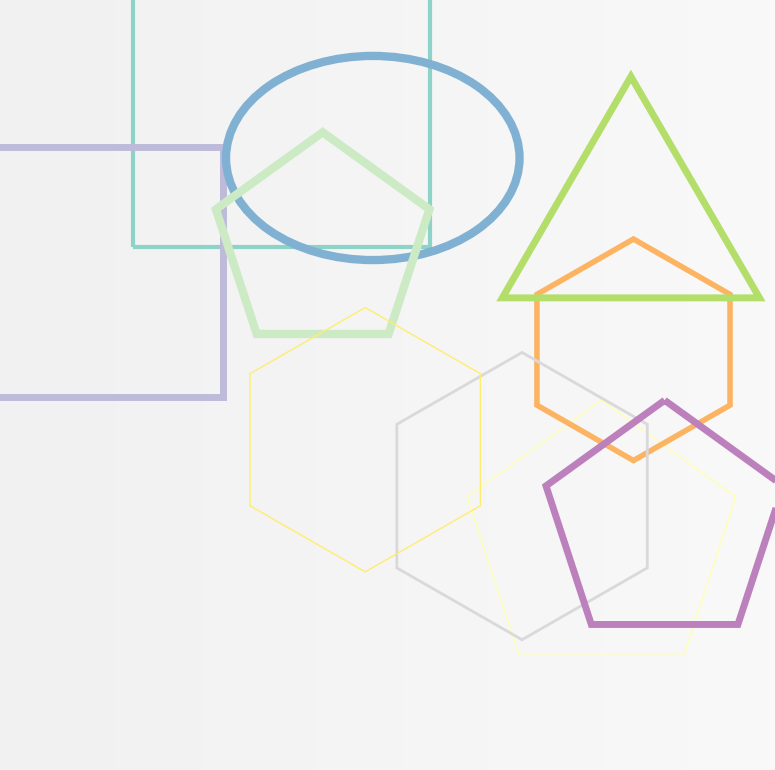[{"shape": "square", "thickness": 1.5, "radius": 0.96, "center": [0.363, 0.871]}, {"shape": "pentagon", "thickness": 0.5, "radius": 0.91, "center": [0.776, 0.298]}, {"shape": "square", "thickness": 2.5, "radius": 0.81, "center": [0.126, 0.647]}, {"shape": "oval", "thickness": 3, "radius": 0.95, "center": [0.481, 0.795]}, {"shape": "hexagon", "thickness": 2, "radius": 0.72, "center": [0.817, 0.546]}, {"shape": "triangle", "thickness": 2.5, "radius": 0.96, "center": [0.814, 0.709]}, {"shape": "hexagon", "thickness": 1, "radius": 0.93, "center": [0.674, 0.356]}, {"shape": "pentagon", "thickness": 2.5, "radius": 0.8, "center": [0.858, 0.319]}, {"shape": "pentagon", "thickness": 3, "radius": 0.72, "center": [0.416, 0.683]}, {"shape": "hexagon", "thickness": 0.5, "radius": 0.86, "center": [0.471, 0.429]}]